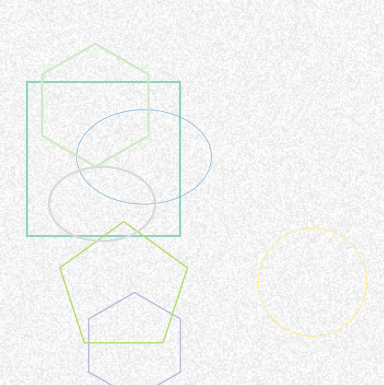[{"shape": "square", "thickness": 1.5, "radius": 1.0, "center": [0.268, 0.587]}, {"shape": "hexagon", "thickness": 1, "radius": 0.69, "center": [0.35, 0.103]}, {"shape": "oval", "thickness": 0.5, "radius": 0.88, "center": [0.374, 0.592]}, {"shape": "pentagon", "thickness": 1, "radius": 0.87, "center": [0.321, 0.25]}, {"shape": "oval", "thickness": 1.5, "radius": 0.69, "center": [0.265, 0.47]}, {"shape": "hexagon", "thickness": 1.5, "radius": 0.8, "center": [0.248, 0.727]}, {"shape": "circle", "thickness": 0.5, "radius": 0.7, "center": [0.812, 0.267]}]